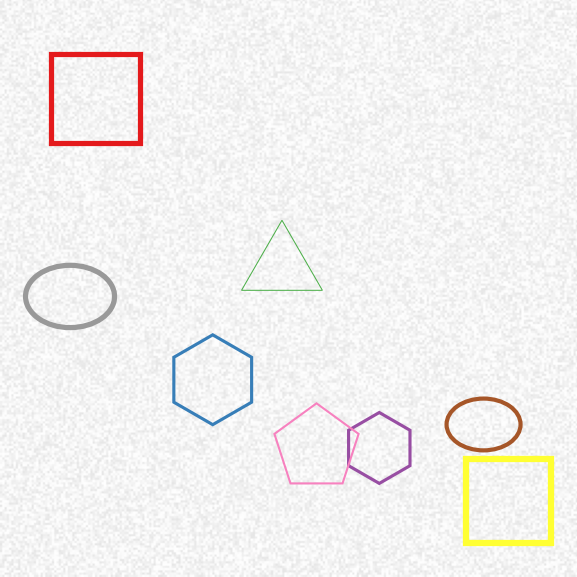[{"shape": "square", "thickness": 2.5, "radius": 0.39, "center": [0.165, 0.829]}, {"shape": "hexagon", "thickness": 1.5, "radius": 0.39, "center": [0.368, 0.342]}, {"shape": "triangle", "thickness": 0.5, "radius": 0.4, "center": [0.488, 0.537]}, {"shape": "hexagon", "thickness": 1.5, "radius": 0.31, "center": [0.657, 0.223]}, {"shape": "square", "thickness": 3, "radius": 0.37, "center": [0.88, 0.131]}, {"shape": "oval", "thickness": 2, "radius": 0.32, "center": [0.837, 0.264]}, {"shape": "pentagon", "thickness": 1, "radius": 0.38, "center": [0.548, 0.224]}, {"shape": "oval", "thickness": 2.5, "radius": 0.39, "center": [0.121, 0.486]}]